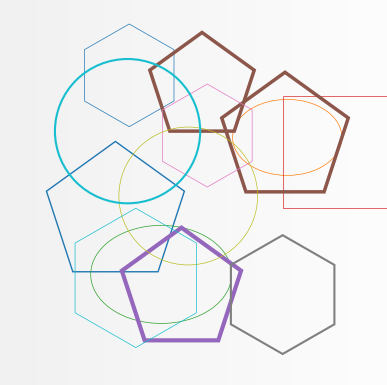[{"shape": "hexagon", "thickness": 0.5, "radius": 0.67, "center": [0.334, 0.804]}, {"shape": "pentagon", "thickness": 1, "radius": 0.94, "center": [0.298, 0.446]}, {"shape": "oval", "thickness": 0.5, "radius": 0.71, "center": [0.741, 0.643]}, {"shape": "oval", "thickness": 0.5, "radius": 0.91, "center": [0.416, 0.287]}, {"shape": "square", "thickness": 0.5, "radius": 0.73, "center": [0.876, 0.606]}, {"shape": "pentagon", "thickness": 3, "radius": 0.81, "center": [0.468, 0.247]}, {"shape": "pentagon", "thickness": 2.5, "radius": 0.71, "center": [0.521, 0.774]}, {"shape": "pentagon", "thickness": 2.5, "radius": 0.86, "center": [0.735, 0.641]}, {"shape": "hexagon", "thickness": 0.5, "radius": 0.67, "center": [0.535, 0.648]}, {"shape": "hexagon", "thickness": 1.5, "radius": 0.77, "center": [0.729, 0.235]}, {"shape": "circle", "thickness": 0.5, "radius": 0.9, "center": [0.486, 0.491]}, {"shape": "circle", "thickness": 1.5, "radius": 0.94, "center": [0.329, 0.659]}, {"shape": "hexagon", "thickness": 0.5, "radius": 0.9, "center": [0.35, 0.278]}]